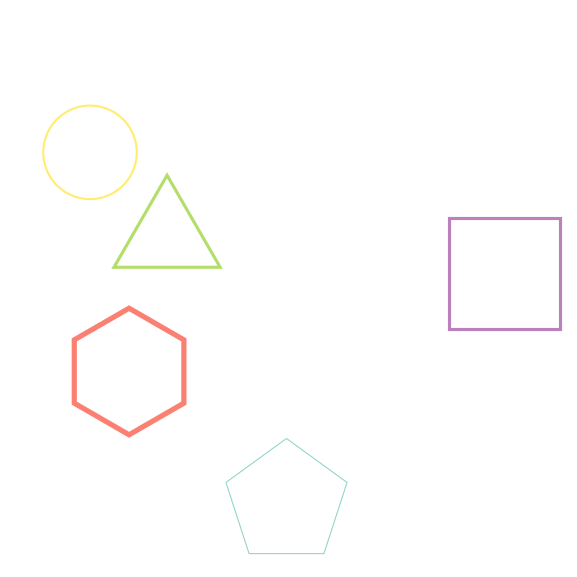[{"shape": "pentagon", "thickness": 0.5, "radius": 0.55, "center": [0.496, 0.13]}, {"shape": "hexagon", "thickness": 2.5, "radius": 0.55, "center": [0.224, 0.356]}, {"shape": "triangle", "thickness": 1.5, "radius": 0.53, "center": [0.289, 0.589]}, {"shape": "square", "thickness": 1.5, "radius": 0.48, "center": [0.874, 0.525]}, {"shape": "circle", "thickness": 1, "radius": 0.4, "center": [0.156, 0.735]}]